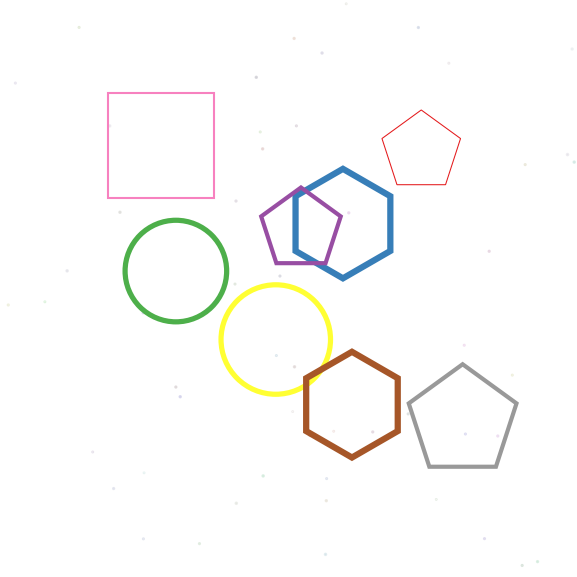[{"shape": "pentagon", "thickness": 0.5, "radius": 0.36, "center": [0.729, 0.737]}, {"shape": "hexagon", "thickness": 3, "radius": 0.47, "center": [0.594, 0.612]}, {"shape": "circle", "thickness": 2.5, "radius": 0.44, "center": [0.305, 0.53]}, {"shape": "pentagon", "thickness": 2, "radius": 0.36, "center": [0.521, 0.602]}, {"shape": "circle", "thickness": 2.5, "radius": 0.47, "center": [0.478, 0.411]}, {"shape": "hexagon", "thickness": 3, "radius": 0.46, "center": [0.609, 0.298]}, {"shape": "square", "thickness": 1, "radius": 0.46, "center": [0.279, 0.747]}, {"shape": "pentagon", "thickness": 2, "radius": 0.49, "center": [0.801, 0.27]}]